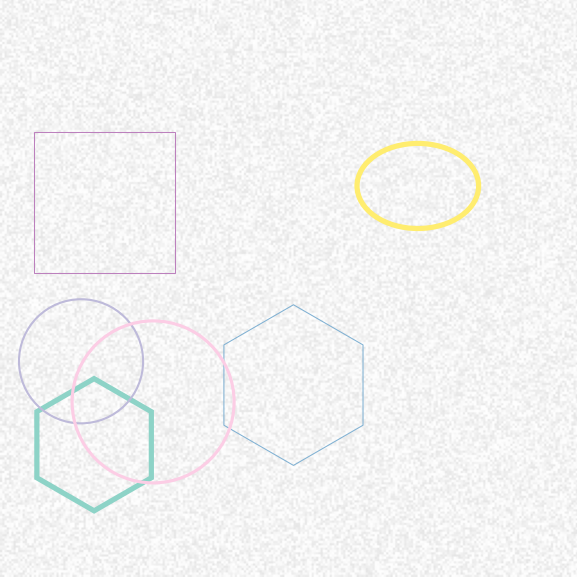[{"shape": "hexagon", "thickness": 2.5, "radius": 0.57, "center": [0.163, 0.229]}, {"shape": "circle", "thickness": 1, "radius": 0.54, "center": [0.14, 0.374]}, {"shape": "hexagon", "thickness": 0.5, "radius": 0.7, "center": [0.508, 0.332]}, {"shape": "circle", "thickness": 1.5, "radius": 0.7, "center": [0.265, 0.303]}, {"shape": "square", "thickness": 0.5, "radius": 0.61, "center": [0.181, 0.648]}, {"shape": "oval", "thickness": 2.5, "radius": 0.53, "center": [0.723, 0.677]}]